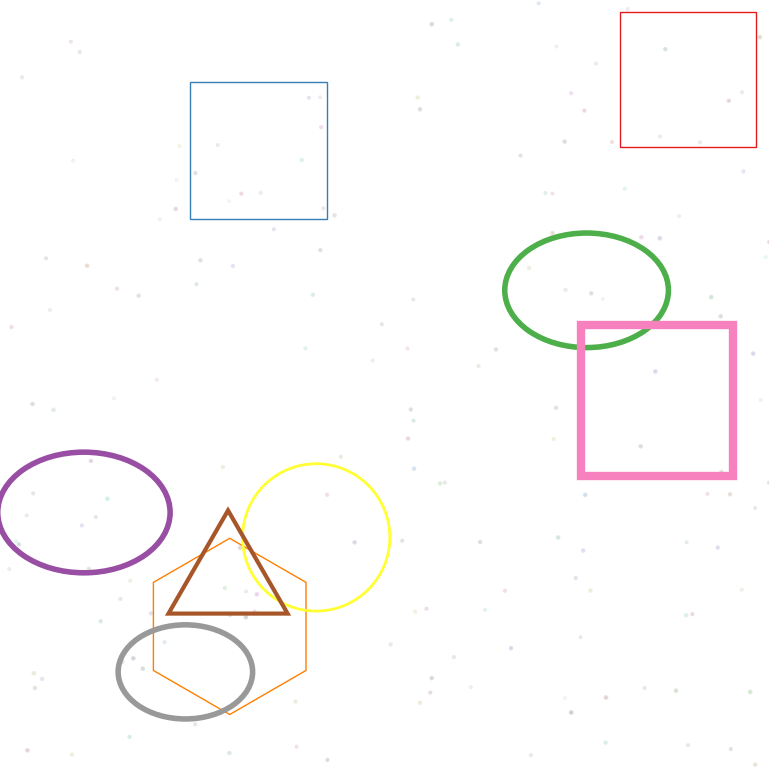[{"shape": "square", "thickness": 0.5, "radius": 0.44, "center": [0.893, 0.897]}, {"shape": "square", "thickness": 0.5, "radius": 0.44, "center": [0.336, 0.805]}, {"shape": "oval", "thickness": 2, "radius": 0.53, "center": [0.762, 0.623]}, {"shape": "oval", "thickness": 2, "radius": 0.56, "center": [0.109, 0.334]}, {"shape": "hexagon", "thickness": 0.5, "radius": 0.57, "center": [0.298, 0.186]}, {"shape": "circle", "thickness": 1, "radius": 0.48, "center": [0.411, 0.302]}, {"shape": "triangle", "thickness": 1.5, "radius": 0.45, "center": [0.296, 0.248]}, {"shape": "square", "thickness": 3, "radius": 0.49, "center": [0.854, 0.48]}, {"shape": "oval", "thickness": 2, "radius": 0.44, "center": [0.241, 0.127]}]